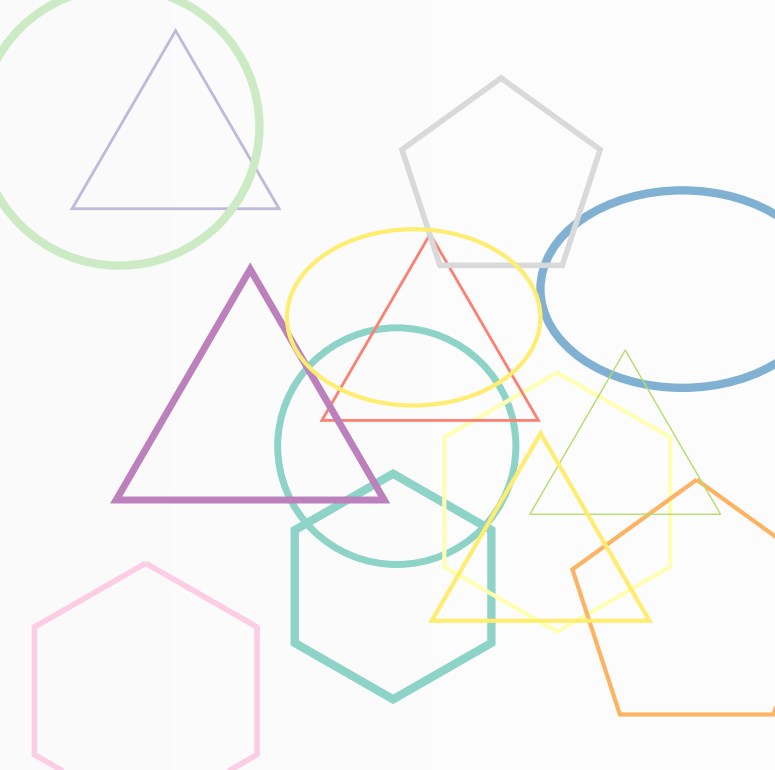[{"shape": "circle", "thickness": 2.5, "radius": 0.77, "center": [0.512, 0.421]}, {"shape": "hexagon", "thickness": 3, "radius": 0.73, "center": [0.507, 0.238]}, {"shape": "hexagon", "thickness": 1.5, "radius": 0.84, "center": [0.719, 0.348]}, {"shape": "triangle", "thickness": 1, "radius": 0.77, "center": [0.227, 0.806]}, {"shape": "triangle", "thickness": 1, "radius": 0.81, "center": [0.555, 0.535]}, {"shape": "oval", "thickness": 3, "radius": 0.92, "center": [0.881, 0.625]}, {"shape": "pentagon", "thickness": 1.5, "radius": 0.84, "center": [0.899, 0.208]}, {"shape": "triangle", "thickness": 0.5, "radius": 0.71, "center": [0.807, 0.403]}, {"shape": "hexagon", "thickness": 2, "radius": 0.83, "center": [0.188, 0.103]}, {"shape": "pentagon", "thickness": 2, "radius": 0.67, "center": [0.647, 0.764]}, {"shape": "triangle", "thickness": 2.5, "radius": 1.0, "center": [0.323, 0.451]}, {"shape": "circle", "thickness": 3, "radius": 0.9, "center": [0.154, 0.836]}, {"shape": "oval", "thickness": 1.5, "radius": 0.82, "center": [0.534, 0.588]}, {"shape": "triangle", "thickness": 1.5, "radius": 0.81, "center": [0.698, 0.275]}]